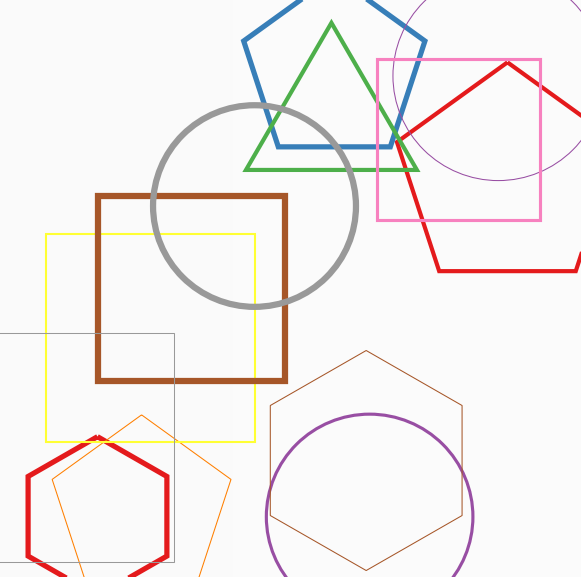[{"shape": "pentagon", "thickness": 2, "radius": 1.0, "center": [0.873, 0.691]}, {"shape": "hexagon", "thickness": 2.5, "radius": 0.69, "center": [0.168, 0.105]}, {"shape": "pentagon", "thickness": 2.5, "radius": 0.82, "center": [0.575, 0.877]}, {"shape": "triangle", "thickness": 2, "radius": 0.85, "center": [0.57, 0.79]}, {"shape": "circle", "thickness": 1.5, "radius": 0.89, "center": [0.636, 0.104]}, {"shape": "circle", "thickness": 0.5, "radius": 0.91, "center": [0.857, 0.868]}, {"shape": "pentagon", "thickness": 0.5, "radius": 0.81, "center": [0.244, 0.119]}, {"shape": "square", "thickness": 1, "radius": 0.9, "center": [0.259, 0.413]}, {"shape": "hexagon", "thickness": 0.5, "radius": 0.95, "center": [0.63, 0.202]}, {"shape": "square", "thickness": 3, "radius": 0.8, "center": [0.33, 0.5]}, {"shape": "square", "thickness": 1.5, "radius": 0.7, "center": [0.788, 0.757]}, {"shape": "square", "thickness": 0.5, "radius": 0.99, "center": [0.101, 0.224]}, {"shape": "circle", "thickness": 3, "radius": 0.87, "center": [0.438, 0.642]}]